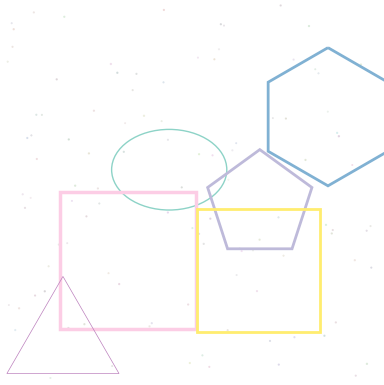[{"shape": "oval", "thickness": 1, "radius": 0.75, "center": [0.44, 0.559]}, {"shape": "pentagon", "thickness": 2, "radius": 0.71, "center": [0.675, 0.469]}, {"shape": "hexagon", "thickness": 2, "radius": 0.9, "center": [0.852, 0.697]}, {"shape": "square", "thickness": 2.5, "radius": 0.89, "center": [0.333, 0.323]}, {"shape": "triangle", "thickness": 0.5, "radius": 0.84, "center": [0.164, 0.114]}, {"shape": "square", "thickness": 2, "radius": 0.8, "center": [0.671, 0.298]}]